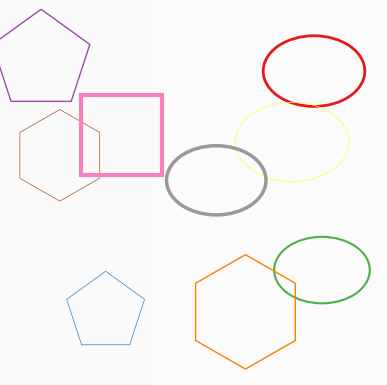[{"shape": "oval", "thickness": 2, "radius": 0.66, "center": [0.81, 0.815]}, {"shape": "pentagon", "thickness": 0.5, "radius": 0.53, "center": [0.273, 0.19]}, {"shape": "oval", "thickness": 1.5, "radius": 0.62, "center": [0.831, 0.298]}, {"shape": "pentagon", "thickness": 1, "radius": 0.66, "center": [0.106, 0.844]}, {"shape": "hexagon", "thickness": 1, "radius": 0.74, "center": [0.633, 0.19]}, {"shape": "oval", "thickness": 0.5, "radius": 0.73, "center": [0.754, 0.632]}, {"shape": "hexagon", "thickness": 0.5, "radius": 0.59, "center": [0.154, 0.597]}, {"shape": "square", "thickness": 3, "radius": 0.52, "center": [0.313, 0.648]}, {"shape": "oval", "thickness": 2.5, "radius": 0.64, "center": [0.558, 0.532]}]